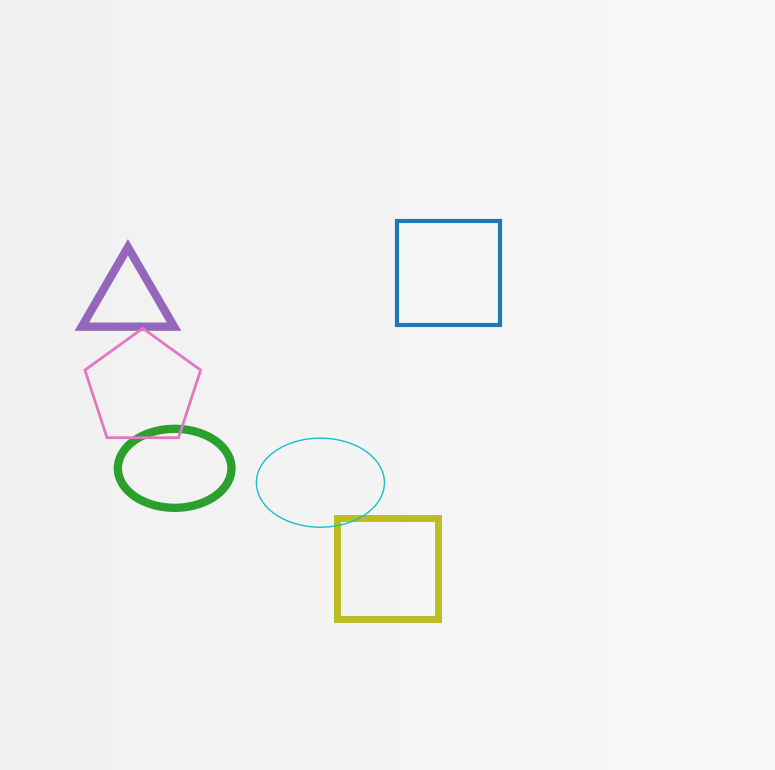[{"shape": "square", "thickness": 1.5, "radius": 0.33, "center": [0.579, 0.645]}, {"shape": "oval", "thickness": 3, "radius": 0.37, "center": [0.225, 0.392]}, {"shape": "triangle", "thickness": 3, "radius": 0.34, "center": [0.165, 0.61]}, {"shape": "pentagon", "thickness": 1, "radius": 0.39, "center": [0.184, 0.495]}, {"shape": "square", "thickness": 2.5, "radius": 0.33, "center": [0.5, 0.262]}, {"shape": "oval", "thickness": 0.5, "radius": 0.41, "center": [0.413, 0.373]}]